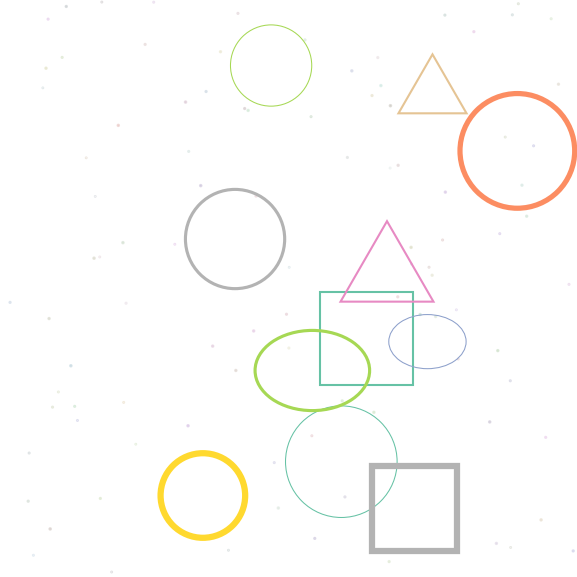[{"shape": "square", "thickness": 1, "radius": 0.4, "center": [0.634, 0.413]}, {"shape": "circle", "thickness": 0.5, "radius": 0.48, "center": [0.591, 0.2]}, {"shape": "circle", "thickness": 2.5, "radius": 0.5, "center": [0.896, 0.738]}, {"shape": "oval", "thickness": 0.5, "radius": 0.33, "center": [0.74, 0.408]}, {"shape": "triangle", "thickness": 1, "radius": 0.46, "center": [0.67, 0.523]}, {"shape": "circle", "thickness": 0.5, "radius": 0.35, "center": [0.469, 0.886]}, {"shape": "oval", "thickness": 1.5, "radius": 0.5, "center": [0.541, 0.358]}, {"shape": "circle", "thickness": 3, "radius": 0.37, "center": [0.351, 0.141]}, {"shape": "triangle", "thickness": 1, "radius": 0.34, "center": [0.749, 0.837]}, {"shape": "square", "thickness": 3, "radius": 0.37, "center": [0.718, 0.119]}, {"shape": "circle", "thickness": 1.5, "radius": 0.43, "center": [0.407, 0.585]}]